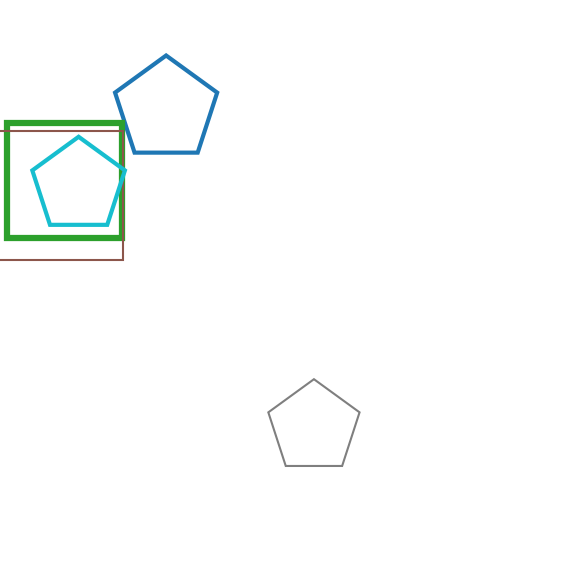[{"shape": "pentagon", "thickness": 2, "radius": 0.46, "center": [0.288, 0.81]}, {"shape": "square", "thickness": 3, "radius": 0.5, "center": [0.112, 0.686]}, {"shape": "square", "thickness": 1, "radius": 0.56, "center": [0.101, 0.661]}, {"shape": "pentagon", "thickness": 1, "radius": 0.42, "center": [0.544, 0.259]}, {"shape": "pentagon", "thickness": 2, "radius": 0.42, "center": [0.136, 0.678]}]